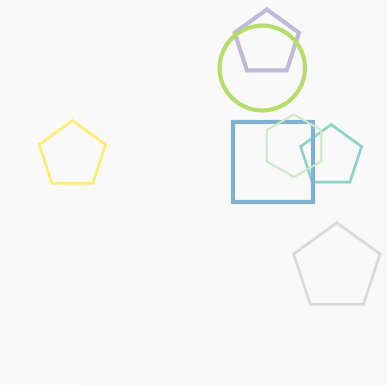[{"shape": "pentagon", "thickness": 2, "radius": 0.41, "center": [0.854, 0.594]}, {"shape": "pentagon", "thickness": 3, "radius": 0.44, "center": [0.689, 0.888]}, {"shape": "square", "thickness": 3, "radius": 0.52, "center": [0.704, 0.578]}, {"shape": "circle", "thickness": 3, "radius": 0.55, "center": [0.677, 0.823]}, {"shape": "pentagon", "thickness": 2, "radius": 0.59, "center": [0.869, 0.304]}, {"shape": "hexagon", "thickness": 1.5, "radius": 0.41, "center": [0.759, 0.621]}, {"shape": "pentagon", "thickness": 2, "radius": 0.45, "center": [0.187, 0.597]}]